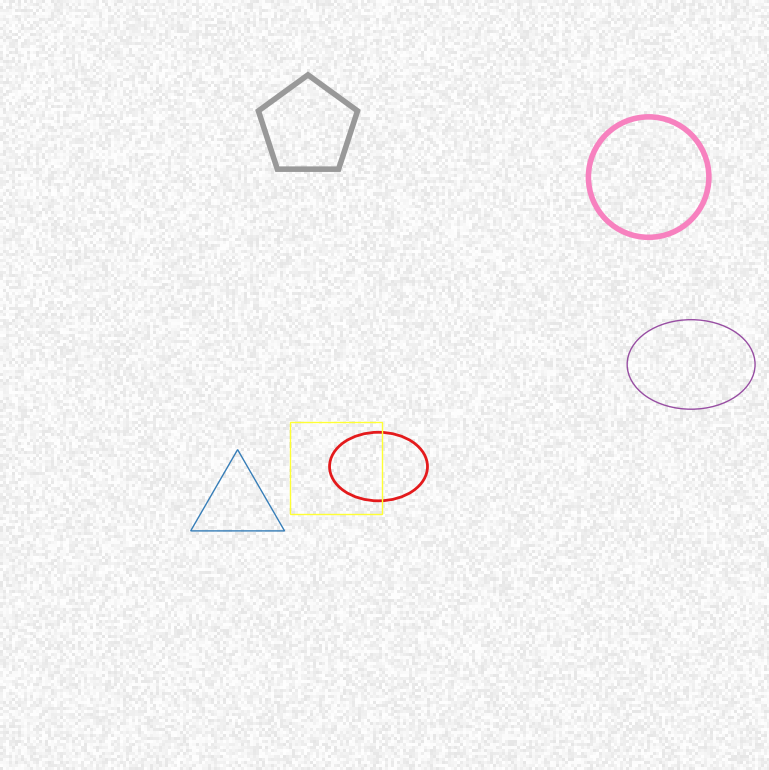[{"shape": "oval", "thickness": 1, "radius": 0.32, "center": [0.492, 0.394]}, {"shape": "triangle", "thickness": 0.5, "radius": 0.35, "center": [0.309, 0.346]}, {"shape": "oval", "thickness": 0.5, "radius": 0.42, "center": [0.898, 0.527]}, {"shape": "square", "thickness": 0.5, "radius": 0.3, "center": [0.436, 0.392]}, {"shape": "circle", "thickness": 2, "radius": 0.39, "center": [0.842, 0.77]}, {"shape": "pentagon", "thickness": 2, "radius": 0.34, "center": [0.4, 0.835]}]